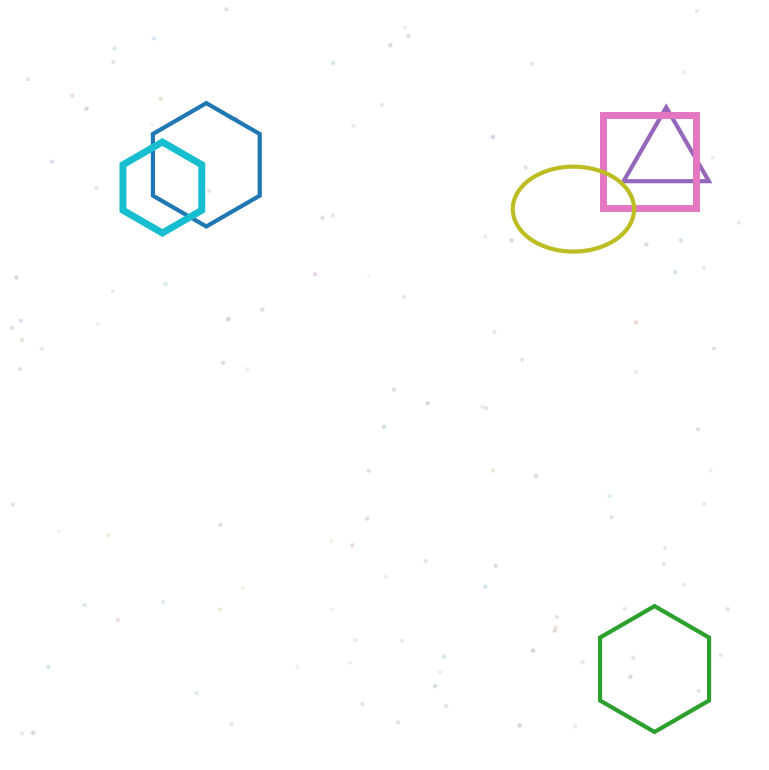[{"shape": "hexagon", "thickness": 1.5, "radius": 0.4, "center": [0.268, 0.786]}, {"shape": "hexagon", "thickness": 1.5, "radius": 0.41, "center": [0.85, 0.131]}, {"shape": "triangle", "thickness": 1.5, "radius": 0.32, "center": [0.865, 0.797]}, {"shape": "square", "thickness": 2.5, "radius": 0.3, "center": [0.843, 0.79]}, {"shape": "oval", "thickness": 1.5, "radius": 0.39, "center": [0.745, 0.728]}, {"shape": "hexagon", "thickness": 2.5, "radius": 0.3, "center": [0.211, 0.756]}]